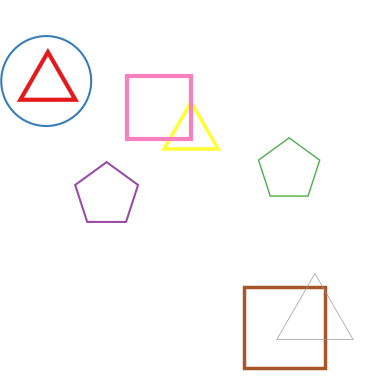[{"shape": "triangle", "thickness": 3, "radius": 0.41, "center": [0.124, 0.782]}, {"shape": "circle", "thickness": 1.5, "radius": 0.58, "center": [0.12, 0.79]}, {"shape": "pentagon", "thickness": 1, "radius": 0.42, "center": [0.751, 0.558]}, {"shape": "pentagon", "thickness": 1.5, "radius": 0.43, "center": [0.277, 0.493]}, {"shape": "triangle", "thickness": 2.5, "radius": 0.41, "center": [0.496, 0.654]}, {"shape": "square", "thickness": 2.5, "radius": 0.52, "center": [0.74, 0.15]}, {"shape": "square", "thickness": 3, "radius": 0.41, "center": [0.414, 0.721]}, {"shape": "triangle", "thickness": 0.5, "radius": 0.57, "center": [0.818, 0.175]}]